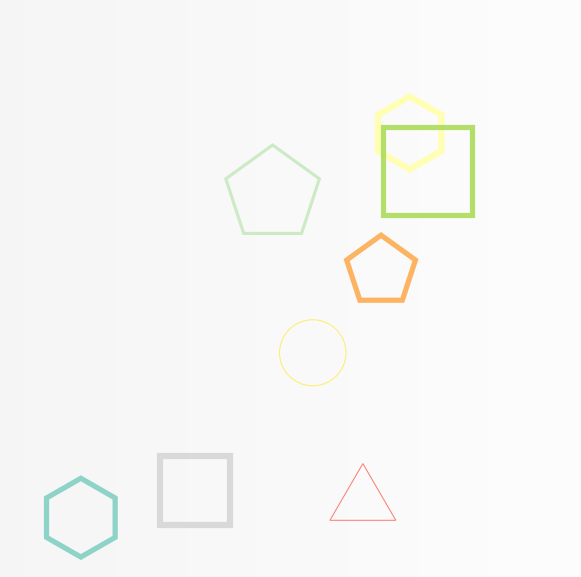[{"shape": "hexagon", "thickness": 2.5, "radius": 0.34, "center": [0.139, 0.103]}, {"shape": "hexagon", "thickness": 3, "radius": 0.31, "center": [0.705, 0.769]}, {"shape": "triangle", "thickness": 0.5, "radius": 0.33, "center": [0.624, 0.131]}, {"shape": "pentagon", "thickness": 2.5, "radius": 0.31, "center": [0.656, 0.53]}, {"shape": "square", "thickness": 2.5, "radius": 0.38, "center": [0.736, 0.703]}, {"shape": "square", "thickness": 3, "radius": 0.3, "center": [0.335, 0.15]}, {"shape": "pentagon", "thickness": 1.5, "radius": 0.42, "center": [0.469, 0.663]}, {"shape": "circle", "thickness": 0.5, "radius": 0.29, "center": [0.538, 0.388]}]